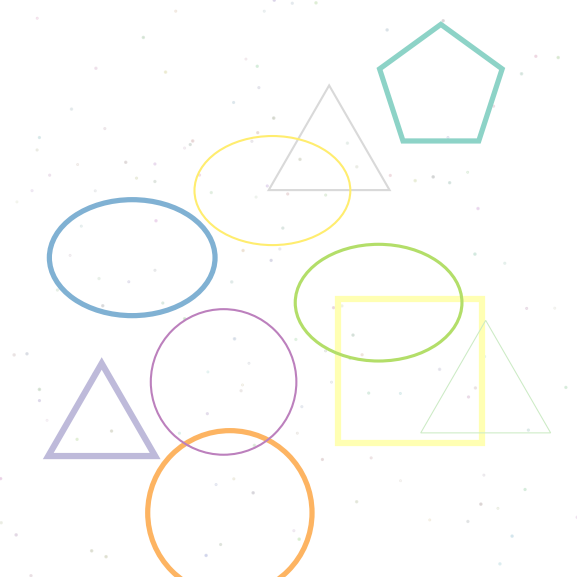[{"shape": "pentagon", "thickness": 2.5, "radius": 0.56, "center": [0.763, 0.845]}, {"shape": "square", "thickness": 3, "radius": 0.62, "center": [0.709, 0.356]}, {"shape": "triangle", "thickness": 3, "radius": 0.53, "center": [0.176, 0.263]}, {"shape": "oval", "thickness": 2.5, "radius": 0.72, "center": [0.229, 0.553]}, {"shape": "circle", "thickness": 2.5, "radius": 0.71, "center": [0.398, 0.111]}, {"shape": "oval", "thickness": 1.5, "radius": 0.72, "center": [0.656, 0.475]}, {"shape": "triangle", "thickness": 1, "radius": 0.6, "center": [0.57, 0.73]}, {"shape": "circle", "thickness": 1, "radius": 0.63, "center": [0.387, 0.338]}, {"shape": "triangle", "thickness": 0.5, "radius": 0.65, "center": [0.841, 0.315]}, {"shape": "oval", "thickness": 1, "radius": 0.67, "center": [0.472, 0.669]}]